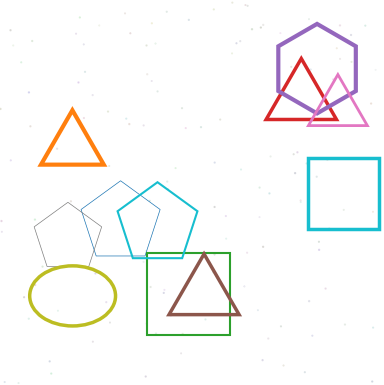[{"shape": "pentagon", "thickness": 0.5, "radius": 0.54, "center": [0.313, 0.422]}, {"shape": "triangle", "thickness": 3, "radius": 0.47, "center": [0.188, 0.619]}, {"shape": "square", "thickness": 1.5, "radius": 0.53, "center": [0.489, 0.237]}, {"shape": "triangle", "thickness": 2.5, "radius": 0.53, "center": [0.783, 0.742]}, {"shape": "hexagon", "thickness": 3, "radius": 0.58, "center": [0.824, 0.822]}, {"shape": "triangle", "thickness": 2.5, "radius": 0.53, "center": [0.53, 0.235]}, {"shape": "triangle", "thickness": 2, "radius": 0.44, "center": [0.878, 0.718]}, {"shape": "pentagon", "thickness": 0.5, "radius": 0.46, "center": [0.176, 0.382]}, {"shape": "oval", "thickness": 2.5, "radius": 0.56, "center": [0.189, 0.231]}, {"shape": "square", "thickness": 2.5, "radius": 0.46, "center": [0.891, 0.498]}, {"shape": "pentagon", "thickness": 1.5, "radius": 0.55, "center": [0.409, 0.418]}]